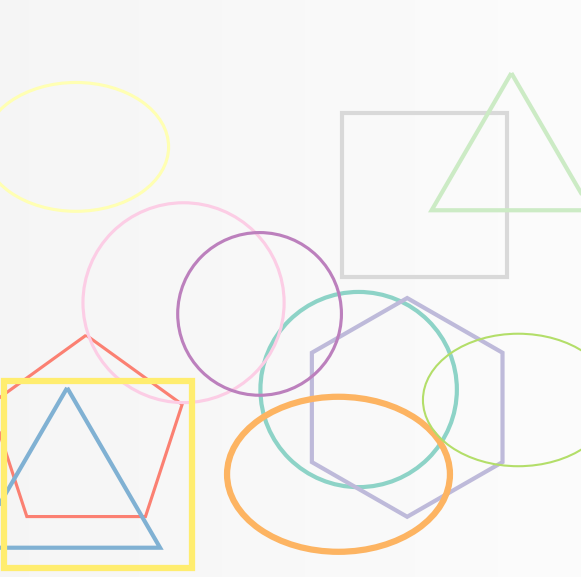[{"shape": "circle", "thickness": 2, "radius": 0.84, "center": [0.617, 0.325]}, {"shape": "oval", "thickness": 1.5, "radius": 0.8, "center": [0.131, 0.745]}, {"shape": "hexagon", "thickness": 2, "radius": 0.95, "center": [0.701, 0.294]}, {"shape": "pentagon", "thickness": 1.5, "radius": 0.87, "center": [0.148, 0.245]}, {"shape": "triangle", "thickness": 2, "radius": 0.92, "center": [0.116, 0.143]}, {"shape": "oval", "thickness": 3, "radius": 0.96, "center": [0.582, 0.178]}, {"shape": "oval", "thickness": 1, "radius": 0.82, "center": [0.892, 0.307]}, {"shape": "circle", "thickness": 1.5, "radius": 0.87, "center": [0.316, 0.475]}, {"shape": "square", "thickness": 2, "radius": 0.71, "center": [0.73, 0.661]}, {"shape": "circle", "thickness": 1.5, "radius": 0.7, "center": [0.447, 0.456]}, {"shape": "triangle", "thickness": 2, "radius": 0.79, "center": [0.88, 0.714]}, {"shape": "square", "thickness": 3, "radius": 0.81, "center": [0.169, 0.178]}]